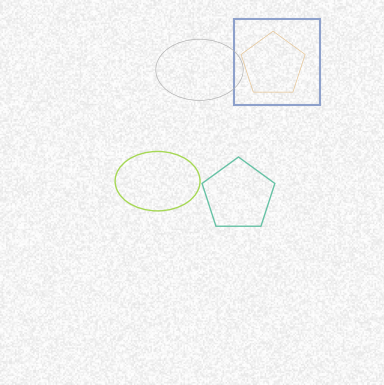[{"shape": "pentagon", "thickness": 1, "radius": 0.5, "center": [0.619, 0.493]}, {"shape": "square", "thickness": 1.5, "radius": 0.56, "center": [0.719, 0.839]}, {"shape": "oval", "thickness": 1, "radius": 0.55, "center": [0.409, 0.529]}, {"shape": "pentagon", "thickness": 0.5, "radius": 0.44, "center": [0.709, 0.831]}, {"shape": "oval", "thickness": 0.5, "radius": 0.57, "center": [0.518, 0.819]}]